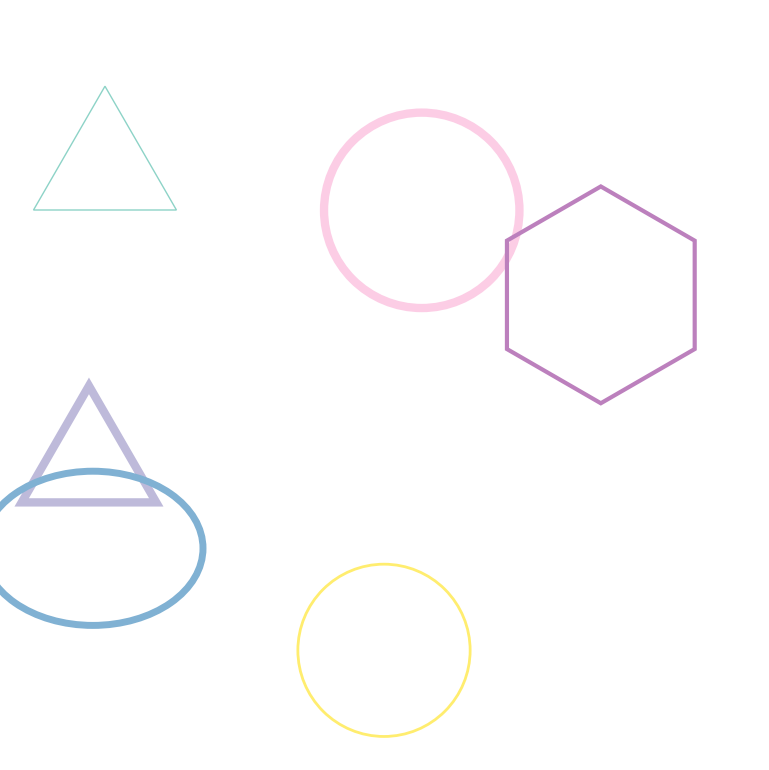[{"shape": "triangle", "thickness": 0.5, "radius": 0.54, "center": [0.136, 0.781]}, {"shape": "triangle", "thickness": 3, "radius": 0.5, "center": [0.116, 0.398]}, {"shape": "oval", "thickness": 2.5, "radius": 0.72, "center": [0.121, 0.288]}, {"shape": "circle", "thickness": 3, "radius": 0.63, "center": [0.548, 0.727]}, {"shape": "hexagon", "thickness": 1.5, "radius": 0.7, "center": [0.78, 0.617]}, {"shape": "circle", "thickness": 1, "radius": 0.56, "center": [0.499, 0.155]}]